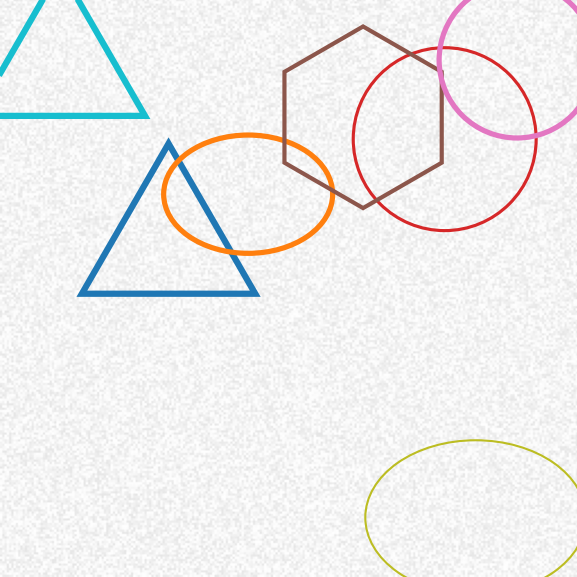[{"shape": "triangle", "thickness": 3, "radius": 0.87, "center": [0.292, 0.577]}, {"shape": "oval", "thickness": 2.5, "radius": 0.73, "center": [0.43, 0.663]}, {"shape": "circle", "thickness": 1.5, "radius": 0.79, "center": [0.77, 0.758]}, {"shape": "hexagon", "thickness": 2, "radius": 0.79, "center": [0.629, 0.796]}, {"shape": "circle", "thickness": 2.5, "radius": 0.67, "center": [0.895, 0.895]}, {"shape": "oval", "thickness": 1, "radius": 0.96, "center": [0.824, 0.103]}, {"shape": "triangle", "thickness": 3, "radius": 0.85, "center": [0.104, 0.883]}]